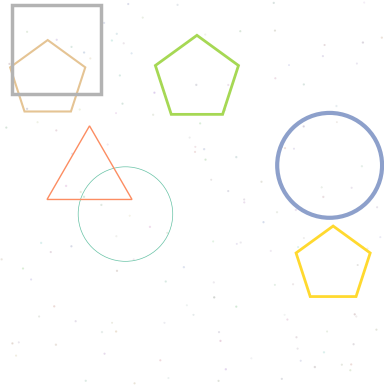[{"shape": "circle", "thickness": 0.5, "radius": 0.61, "center": [0.326, 0.444]}, {"shape": "triangle", "thickness": 1, "radius": 0.64, "center": [0.233, 0.546]}, {"shape": "circle", "thickness": 3, "radius": 0.68, "center": [0.856, 0.571]}, {"shape": "pentagon", "thickness": 2, "radius": 0.57, "center": [0.512, 0.795]}, {"shape": "pentagon", "thickness": 2, "radius": 0.51, "center": [0.865, 0.312]}, {"shape": "pentagon", "thickness": 1.5, "radius": 0.51, "center": [0.124, 0.793]}, {"shape": "square", "thickness": 2.5, "radius": 0.58, "center": [0.147, 0.87]}]